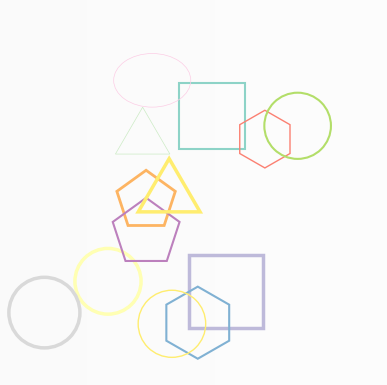[{"shape": "square", "thickness": 1.5, "radius": 0.43, "center": [0.547, 0.7]}, {"shape": "circle", "thickness": 2.5, "radius": 0.43, "center": [0.279, 0.269]}, {"shape": "square", "thickness": 2.5, "radius": 0.47, "center": [0.584, 0.244]}, {"shape": "hexagon", "thickness": 1, "radius": 0.37, "center": [0.684, 0.639]}, {"shape": "hexagon", "thickness": 1.5, "radius": 0.47, "center": [0.51, 0.162]}, {"shape": "pentagon", "thickness": 2, "radius": 0.4, "center": [0.377, 0.478]}, {"shape": "circle", "thickness": 1.5, "radius": 0.43, "center": [0.768, 0.673]}, {"shape": "oval", "thickness": 0.5, "radius": 0.5, "center": [0.393, 0.791]}, {"shape": "circle", "thickness": 2.5, "radius": 0.46, "center": [0.115, 0.188]}, {"shape": "pentagon", "thickness": 1.5, "radius": 0.45, "center": [0.377, 0.395]}, {"shape": "triangle", "thickness": 0.5, "radius": 0.41, "center": [0.368, 0.64]}, {"shape": "circle", "thickness": 1, "radius": 0.44, "center": [0.444, 0.159]}, {"shape": "triangle", "thickness": 2.5, "radius": 0.46, "center": [0.437, 0.496]}]